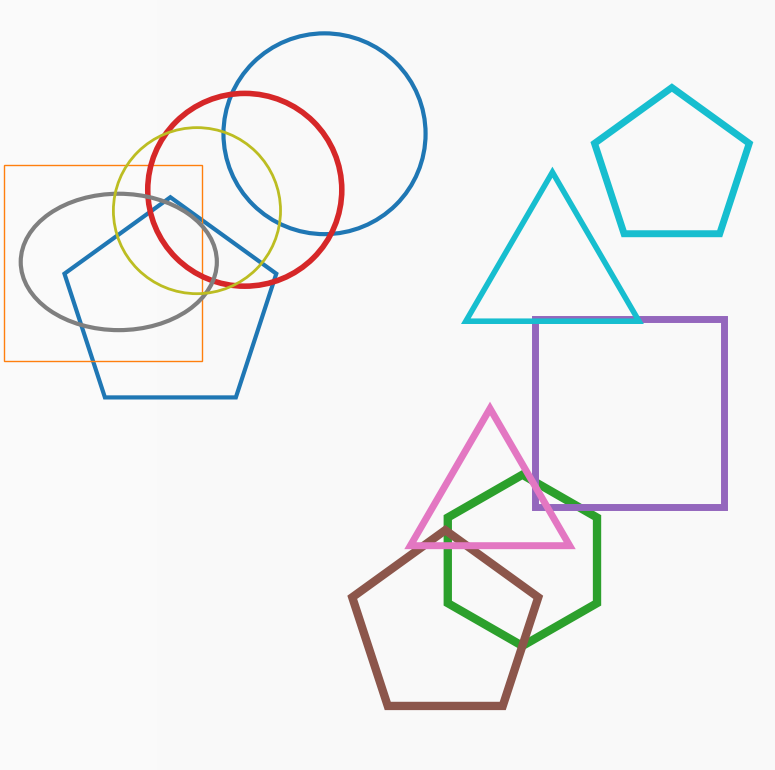[{"shape": "circle", "thickness": 1.5, "radius": 0.65, "center": [0.419, 0.826]}, {"shape": "pentagon", "thickness": 1.5, "radius": 0.72, "center": [0.22, 0.6]}, {"shape": "square", "thickness": 0.5, "radius": 0.64, "center": [0.133, 0.658]}, {"shape": "hexagon", "thickness": 3, "radius": 0.56, "center": [0.674, 0.272]}, {"shape": "circle", "thickness": 2, "radius": 0.63, "center": [0.316, 0.754]}, {"shape": "square", "thickness": 2.5, "radius": 0.61, "center": [0.812, 0.463]}, {"shape": "pentagon", "thickness": 3, "radius": 0.63, "center": [0.575, 0.185]}, {"shape": "triangle", "thickness": 2.5, "radius": 0.59, "center": [0.632, 0.351]}, {"shape": "oval", "thickness": 1.5, "radius": 0.63, "center": [0.153, 0.66]}, {"shape": "circle", "thickness": 1, "radius": 0.54, "center": [0.254, 0.726]}, {"shape": "triangle", "thickness": 2, "radius": 0.65, "center": [0.713, 0.647]}, {"shape": "pentagon", "thickness": 2.5, "radius": 0.52, "center": [0.867, 0.781]}]